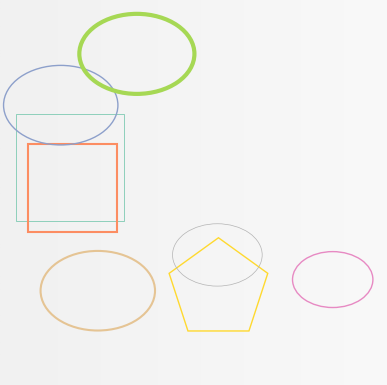[{"shape": "square", "thickness": 0.5, "radius": 0.69, "center": [0.181, 0.566]}, {"shape": "square", "thickness": 1.5, "radius": 0.57, "center": [0.187, 0.512]}, {"shape": "oval", "thickness": 1, "radius": 0.74, "center": [0.157, 0.727]}, {"shape": "oval", "thickness": 1, "radius": 0.52, "center": [0.859, 0.274]}, {"shape": "oval", "thickness": 3, "radius": 0.74, "center": [0.353, 0.86]}, {"shape": "pentagon", "thickness": 1, "radius": 0.67, "center": [0.564, 0.249]}, {"shape": "oval", "thickness": 1.5, "radius": 0.74, "center": [0.252, 0.245]}, {"shape": "oval", "thickness": 0.5, "radius": 0.58, "center": [0.561, 0.338]}]